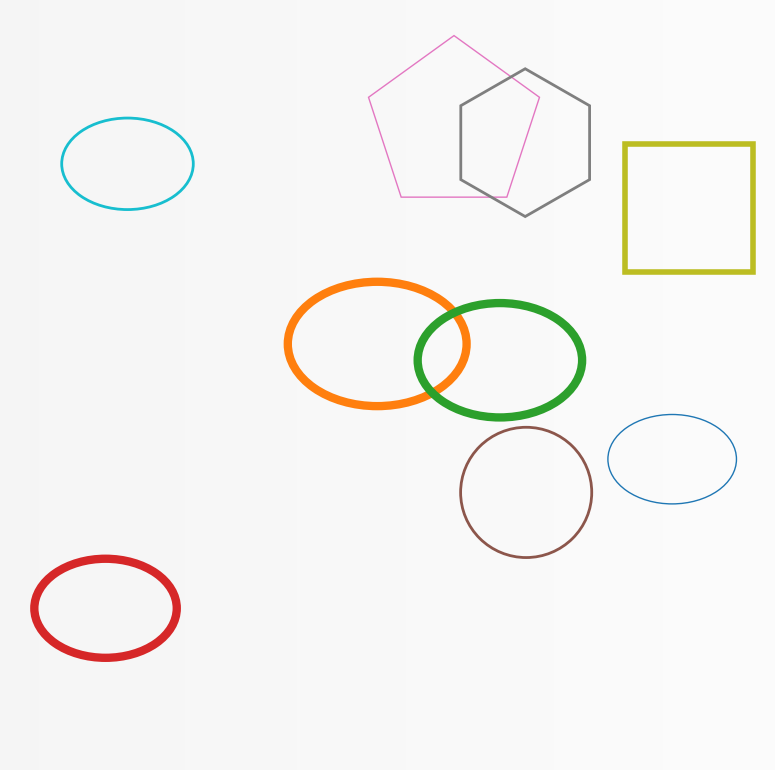[{"shape": "oval", "thickness": 0.5, "radius": 0.41, "center": [0.867, 0.404]}, {"shape": "oval", "thickness": 3, "radius": 0.58, "center": [0.487, 0.553]}, {"shape": "oval", "thickness": 3, "radius": 0.53, "center": [0.645, 0.532]}, {"shape": "oval", "thickness": 3, "radius": 0.46, "center": [0.136, 0.21]}, {"shape": "circle", "thickness": 1, "radius": 0.42, "center": [0.679, 0.36]}, {"shape": "pentagon", "thickness": 0.5, "radius": 0.58, "center": [0.586, 0.838]}, {"shape": "hexagon", "thickness": 1, "radius": 0.48, "center": [0.678, 0.815]}, {"shape": "square", "thickness": 2, "radius": 0.42, "center": [0.889, 0.73]}, {"shape": "oval", "thickness": 1, "radius": 0.42, "center": [0.165, 0.787]}]